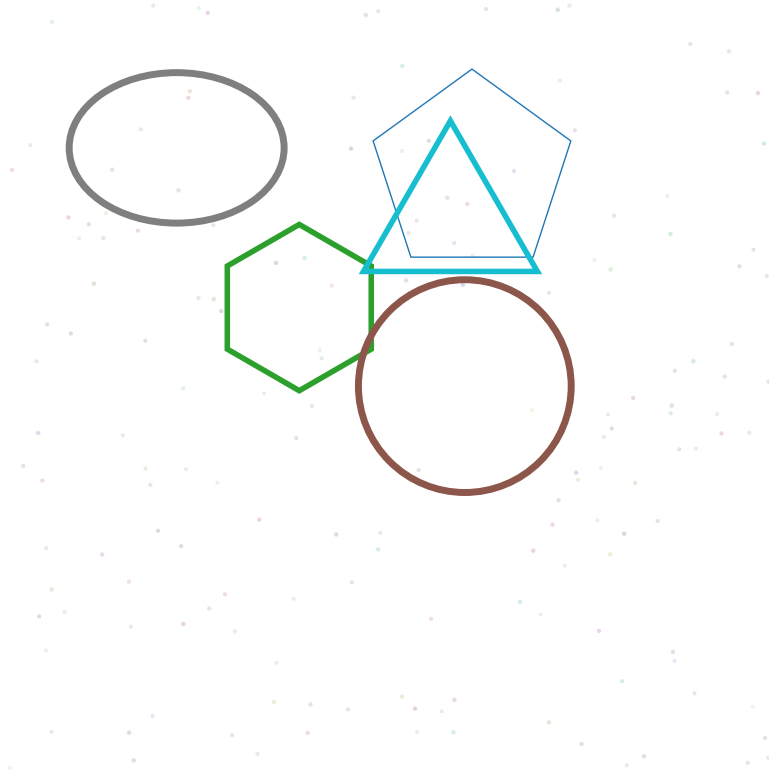[{"shape": "pentagon", "thickness": 0.5, "radius": 0.67, "center": [0.613, 0.775]}, {"shape": "hexagon", "thickness": 2, "radius": 0.54, "center": [0.389, 0.601]}, {"shape": "circle", "thickness": 2.5, "radius": 0.69, "center": [0.604, 0.499]}, {"shape": "oval", "thickness": 2.5, "radius": 0.7, "center": [0.229, 0.808]}, {"shape": "triangle", "thickness": 2, "radius": 0.65, "center": [0.585, 0.713]}]